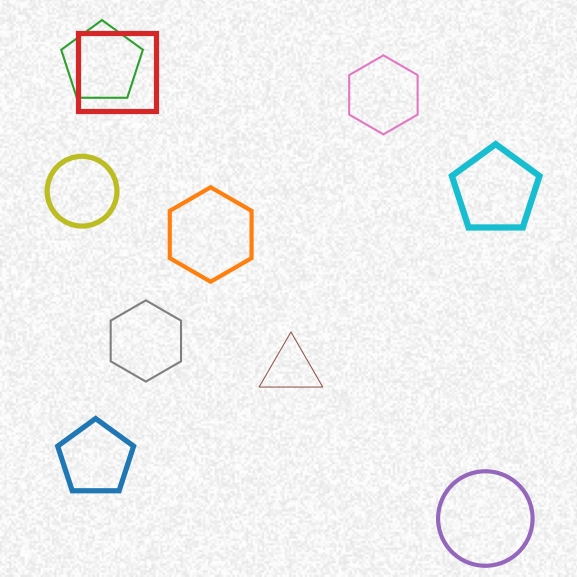[{"shape": "pentagon", "thickness": 2.5, "radius": 0.35, "center": [0.166, 0.205]}, {"shape": "hexagon", "thickness": 2, "radius": 0.41, "center": [0.365, 0.593]}, {"shape": "pentagon", "thickness": 1, "radius": 0.37, "center": [0.177, 0.89]}, {"shape": "square", "thickness": 2.5, "radius": 0.34, "center": [0.203, 0.874]}, {"shape": "circle", "thickness": 2, "radius": 0.41, "center": [0.84, 0.101]}, {"shape": "triangle", "thickness": 0.5, "radius": 0.32, "center": [0.504, 0.361]}, {"shape": "hexagon", "thickness": 1, "radius": 0.34, "center": [0.664, 0.835]}, {"shape": "hexagon", "thickness": 1, "radius": 0.35, "center": [0.253, 0.409]}, {"shape": "circle", "thickness": 2.5, "radius": 0.3, "center": [0.142, 0.668]}, {"shape": "pentagon", "thickness": 3, "radius": 0.4, "center": [0.858, 0.67]}]